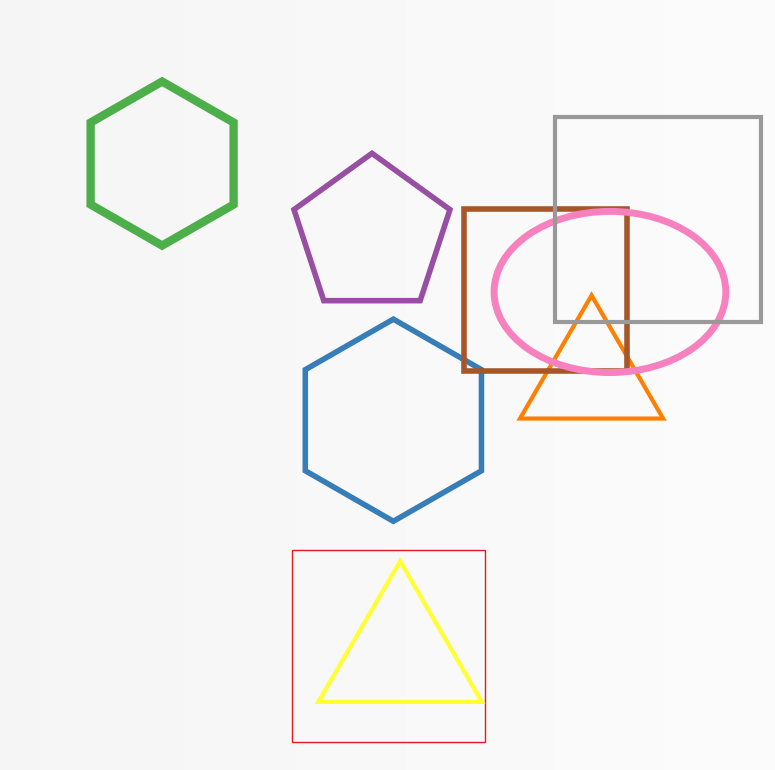[{"shape": "square", "thickness": 0.5, "radius": 0.62, "center": [0.501, 0.161]}, {"shape": "hexagon", "thickness": 2, "radius": 0.66, "center": [0.508, 0.454]}, {"shape": "hexagon", "thickness": 3, "radius": 0.53, "center": [0.209, 0.788]}, {"shape": "pentagon", "thickness": 2, "radius": 0.53, "center": [0.48, 0.695]}, {"shape": "triangle", "thickness": 1.5, "radius": 0.53, "center": [0.763, 0.51]}, {"shape": "triangle", "thickness": 1.5, "radius": 0.61, "center": [0.516, 0.149]}, {"shape": "square", "thickness": 2, "radius": 0.53, "center": [0.704, 0.624]}, {"shape": "oval", "thickness": 2.5, "radius": 0.75, "center": [0.787, 0.621]}, {"shape": "square", "thickness": 1.5, "radius": 0.67, "center": [0.849, 0.715]}]